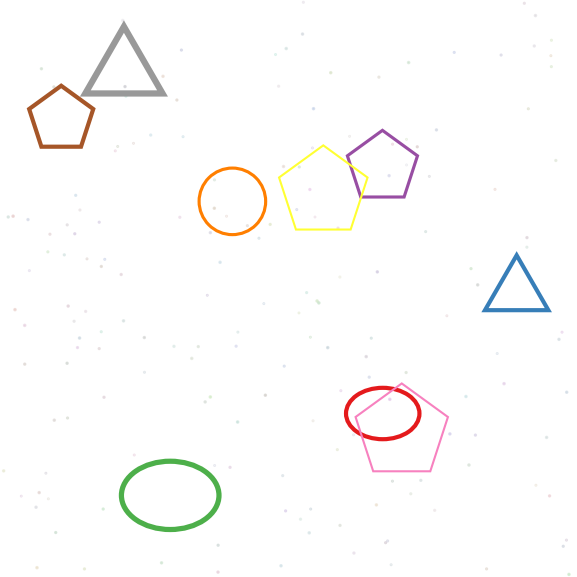[{"shape": "oval", "thickness": 2, "radius": 0.32, "center": [0.663, 0.283]}, {"shape": "triangle", "thickness": 2, "radius": 0.32, "center": [0.895, 0.494]}, {"shape": "oval", "thickness": 2.5, "radius": 0.42, "center": [0.295, 0.141]}, {"shape": "pentagon", "thickness": 1.5, "radius": 0.32, "center": [0.662, 0.71]}, {"shape": "circle", "thickness": 1.5, "radius": 0.29, "center": [0.402, 0.65]}, {"shape": "pentagon", "thickness": 1, "radius": 0.4, "center": [0.56, 0.667]}, {"shape": "pentagon", "thickness": 2, "radius": 0.29, "center": [0.106, 0.792]}, {"shape": "pentagon", "thickness": 1, "radius": 0.42, "center": [0.696, 0.251]}, {"shape": "triangle", "thickness": 3, "radius": 0.39, "center": [0.215, 0.876]}]